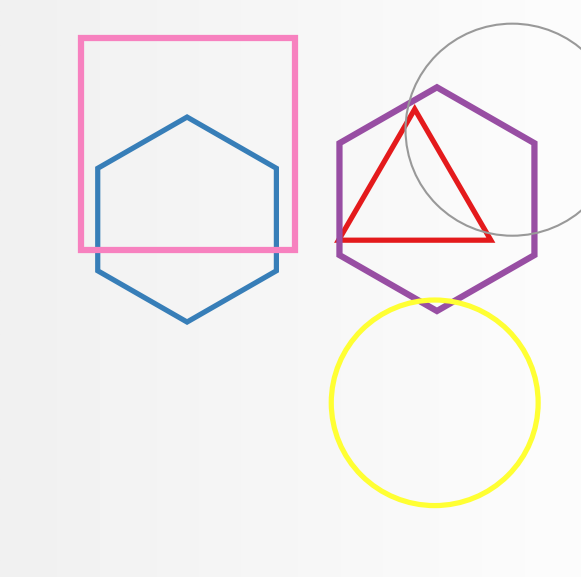[{"shape": "triangle", "thickness": 2.5, "radius": 0.76, "center": [0.713, 0.659]}, {"shape": "hexagon", "thickness": 2.5, "radius": 0.89, "center": [0.322, 0.619]}, {"shape": "hexagon", "thickness": 3, "radius": 0.97, "center": [0.752, 0.654]}, {"shape": "circle", "thickness": 2.5, "radius": 0.89, "center": [0.748, 0.302]}, {"shape": "square", "thickness": 3, "radius": 0.92, "center": [0.323, 0.75]}, {"shape": "circle", "thickness": 1, "radius": 0.92, "center": [0.881, 0.775]}]